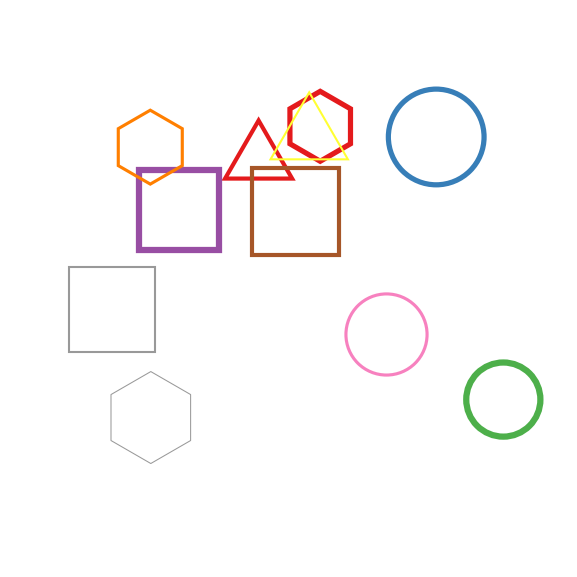[{"shape": "hexagon", "thickness": 2.5, "radius": 0.3, "center": [0.554, 0.78]}, {"shape": "triangle", "thickness": 2, "radius": 0.34, "center": [0.448, 0.723]}, {"shape": "circle", "thickness": 2.5, "radius": 0.41, "center": [0.755, 0.762]}, {"shape": "circle", "thickness": 3, "radius": 0.32, "center": [0.872, 0.307]}, {"shape": "square", "thickness": 3, "radius": 0.35, "center": [0.31, 0.636]}, {"shape": "hexagon", "thickness": 1.5, "radius": 0.32, "center": [0.26, 0.744]}, {"shape": "triangle", "thickness": 1, "radius": 0.39, "center": [0.535, 0.762]}, {"shape": "square", "thickness": 2, "radius": 0.38, "center": [0.512, 0.633]}, {"shape": "circle", "thickness": 1.5, "radius": 0.35, "center": [0.669, 0.42]}, {"shape": "square", "thickness": 1, "radius": 0.37, "center": [0.194, 0.463]}, {"shape": "hexagon", "thickness": 0.5, "radius": 0.4, "center": [0.261, 0.276]}]